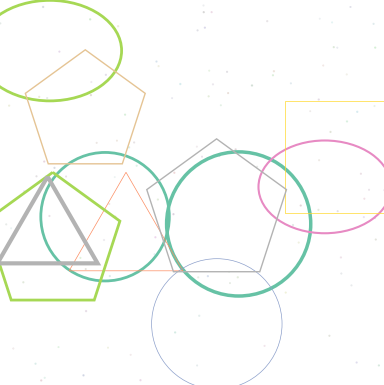[{"shape": "circle", "thickness": 2, "radius": 0.83, "center": [0.273, 0.437]}, {"shape": "circle", "thickness": 2.5, "radius": 0.94, "center": [0.62, 0.418]}, {"shape": "triangle", "thickness": 0.5, "radius": 0.85, "center": [0.327, 0.382]}, {"shape": "circle", "thickness": 0.5, "radius": 0.85, "center": [0.563, 0.159]}, {"shape": "oval", "thickness": 1.5, "radius": 0.86, "center": [0.843, 0.515]}, {"shape": "pentagon", "thickness": 2, "radius": 0.92, "center": [0.137, 0.369]}, {"shape": "oval", "thickness": 2, "radius": 0.93, "center": [0.129, 0.868]}, {"shape": "square", "thickness": 0.5, "radius": 0.73, "center": [0.886, 0.592]}, {"shape": "pentagon", "thickness": 1, "radius": 0.82, "center": [0.222, 0.707]}, {"shape": "triangle", "thickness": 3, "radius": 0.75, "center": [0.123, 0.391]}, {"shape": "pentagon", "thickness": 1, "radius": 0.95, "center": [0.563, 0.449]}]